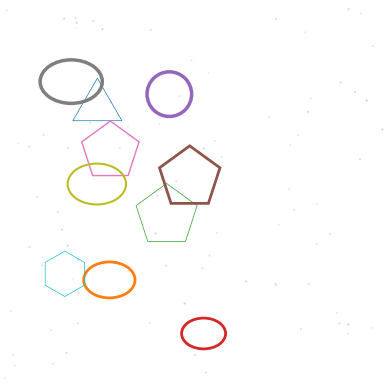[{"shape": "triangle", "thickness": 0.5, "radius": 0.37, "center": [0.253, 0.723]}, {"shape": "oval", "thickness": 2, "radius": 0.33, "center": [0.284, 0.273]}, {"shape": "pentagon", "thickness": 0.5, "radius": 0.42, "center": [0.433, 0.44]}, {"shape": "oval", "thickness": 2, "radius": 0.29, "center": [0.529, 0.134]}, {"shape": "circle", "thickness": 2.5, "radius": 0.29, "center": [0.44, 0.755]}, {"shape": "pentagon", "thickness": 2, "radius": 0.41, "center": [0.493, 0.539]}, {"shape": "pentagon", "thickness": 1, "radius": 0.39, "center": [0.287, 0.607]}, {"shape": "oval", "thickness": 2.5, "radius": 0.4, "center": [0.185, 0.788]}, {"shape": "oval", "thickness": 1.5, "radius": 0.38, "center": [0.251, 0.522]}, {"shape": "hexagon", "thickness": 0.5, "radius": 0.29, "center": [0.168, 0.289]}]